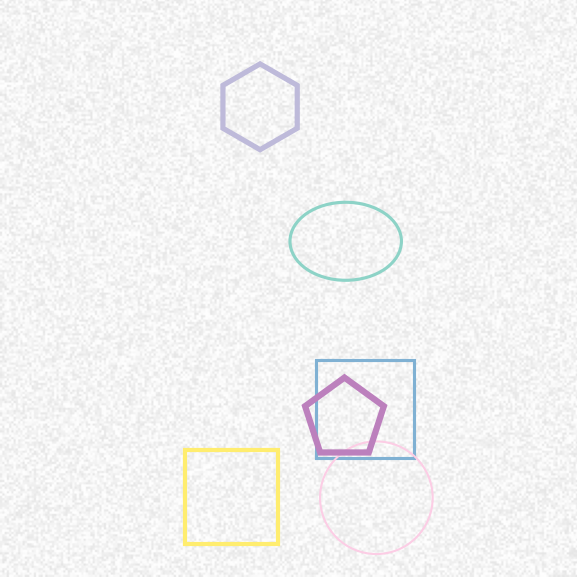[{"shape": "oval", "thickness": 1.5, "radius": 0.48, "center": [0.599, 0.581]}, {"shape": "hexagon", "thickness": 2.5, "radius": 0.37, "center": [0.45, 0.814]}, {"shape": "square", "thickness": 1.5, "radius": 0.42, "center": [0.632, 0.291]}, {"shape": "circle", "thickness": 1, "radius": 0.49, "center": [0.652, 0.137]}, {"shape": "pentagon", "thickness": 3, "radius": 0.36, "center": [0.596, 0.274]}, {"shape": "square", "thickness": 2, "radius": 0.4, "center": [0.4, 0.139]}]